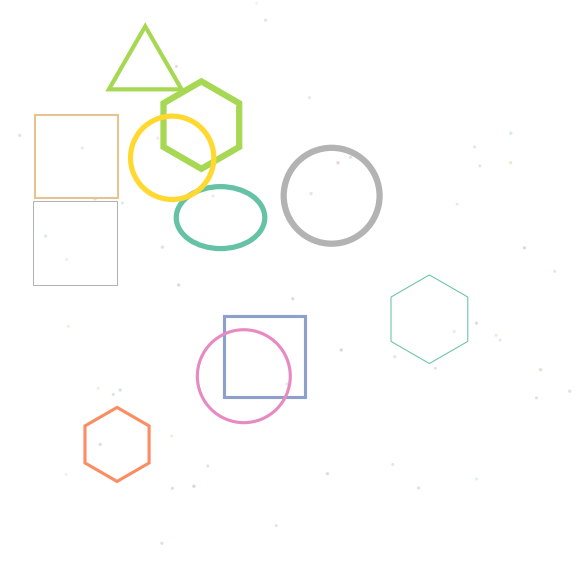[{"shape": "hexagon", "thickness": 0.5, "radius": 0.38, "center": [0.744, 0.446]}, {"shape": "oval", "thickness": 2.5, "radius": 0.38, "center": [0.382, 0.622]}, {"shape": "hexagon", "thickness": 1.5, "radius": 0.32, "center": [0.203, 0.23]}, {"shape": "square", "thickness": 1.5, "radius": 0.35, "center": [0.457, 0.381]}, {"shape": "circle", "thickness": 1.5, "radius": 0.4, "center": [0.422, 0.348]}, {"shape": "hexagon", "thickness": 3, "radius": 0.38, "center": [0.349, 0.783]}, {"shape": "triangle", "thickness": 2, "radius": 0.36, "center": [0.251, 0.881]}, {"shape": "circle", "thickness": 2.5, "radius": 0.36, "center": [0.298, 0.726]}, {"shape": "square", "thickness": 1, "radius": 0.36, "center": [0.133, 0.728]}, {"shape": "square", "thickness": 0.5, "radius": 0.37, "center": [0.13, 0.579]}, {"shape": "circle", "thickness": 3, "radius": 0.42, "center": [0.574, 0.66]}]